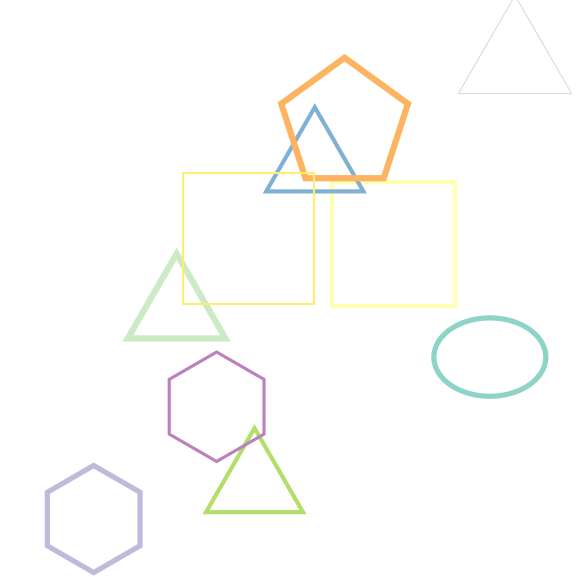[{"shape": "oval", "thickness": 2.5, "radius": 0.48, "center": [0.848, 0.381]}, {"shape": "square", "thickness": 2, "radius": 0.53, "center": [0.681, 0.577]}, {"shape": "hexagon", "thickness": 2.5, "radius": 0.46, "center": [0.162, 0.1]}, {"shape": "triangle", "thickness": 2, "radius": 0.49, "center": [0.545, 0.716]}, {"shape": "pentagon", "thickness": 3, "radius": 0.58, "center": [0.597, 0.784]}, {"shape": "triangle", "thickness": 2, "radius": 0.48, "center": [0.441, 0.161]}, {"shape": "triangle", "thickness": 0.5, "radius": 0.57, "center": [0.892, 0.894]}, {"shape": "hexagon", "thickness": 1.5, "radius": 0.47, "center": [0.375, 0.295]}, {"shape": "triangle", "thickness": 3, "radius": 0.49, "center": [0.306, 0.462]}, {"shape": "square", "thickness": 1, "radius": 0.57, "center": [0.431, 0.586]}]